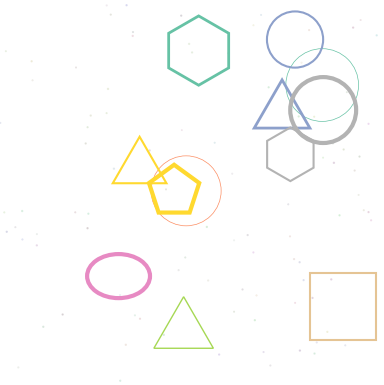[{"shape": "hexagon", "thickness": 2, "radius": 0.45, "center": [0.516, 0.869]}, {"shape": "circle", "thickness": 0.5, "radius": 0.47, "center": [0.837, 0.779]}, {"shape": "circle", "thickness": 0.5, "radius": 0.45, "center": [0.484, 0.504]}, {"shape": "triangle", "thickness": 2, "radius": 0.42, "center": [0.733, 0.709]}, {"shape": "circle", "thickness": 1.5, "radius": 0.36, "center": [0.766, 0.897]}, {"shape": "oval", "thickness": 3, "radius": 0.41, "center": [0.308, 0.283]}, {"shape": "triangle", "thickness": 1, "radius": 0.45, "center": [0.477, 0.14]}, {"shape": "triangle", "thickness": 1.5, "radius": 0.4, "center": [0.363, 0.564]}, {"shape": "pentagon", "thickness": 3, "radius": 0.34, "center": [0.452, 0.503]}, {"shape": "square", "thickness": 1.5, "radius": 0.43, "center": [0.891, 0.204]}, {"shape": "hexagon", "thickness": 1.5, "radius": 0.35, "center": [0.754, 0.599]}, {"shape": "circle", "thickness": 3, "radius": 0.43, "center": [0.839, 0.714]}]